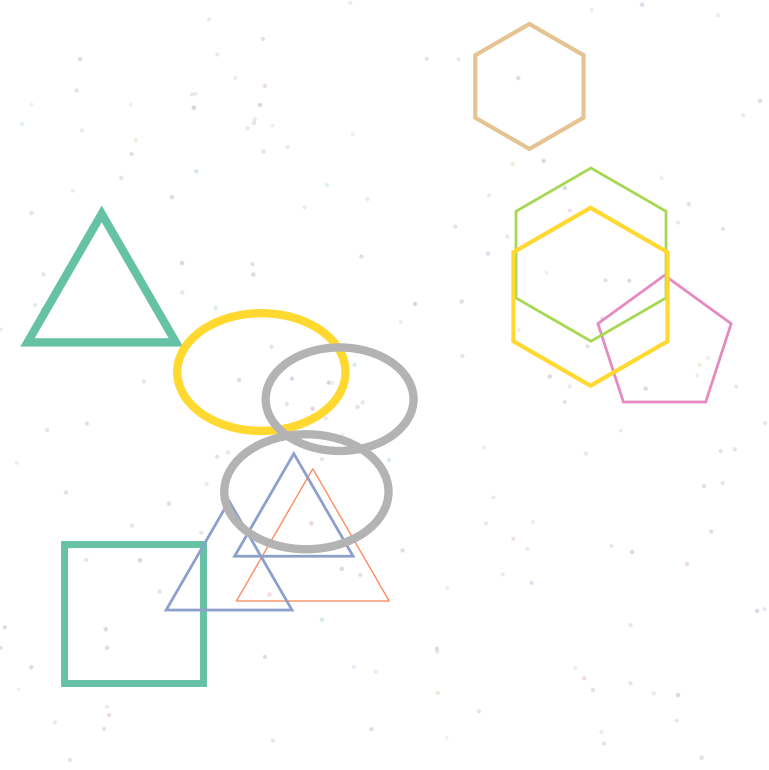[{"shape": "triangle", "thickness": 3, "radius": 0.56, "center": [0.132, 0.611]}, {"shape": "square", "thickness": 2.5, "radius": 0.45, "center": [0.173, 0.203]}, {"shape": "triangle", "thickness": 0.5, "radius": 0.57, "center": [0.406, 0.277]}, {"shape": "triangle", "thickness": 1, "radius": 0.47, "center": [0.297, 0.255]}, {"shape": "triangle", "thickness": 1, "radius": 0.44, "center": [0.382, 0.322]}, {"shape": "pentagon", "thickness": 1, "radius": 0.45, "center": [0.863, 0.552]}, {"shape": "hexagon", "thickness": 1, "radius": 0.56, "center": [0.768, 0.669]}, {"shape": "oval", "thickness": 3, "radius": 0.55, "center": [0.339, 0.517]}, {"shape": "hexagon", "thickness": 1.5, "radius": 0.58, "center": [0.767, 0.615]}, {"shape": "hexagon", "thickness": 1.5, "radius": 0.41, "center": [0.688, 0.888]}, {"shape": "oval", "thickness": 3, "radius": 0.48, "center": [0.441, 0.482]}, {"shape": "oval", "thickness": 3, "radius": 0.53, "center": [0.398, 0.361]}]